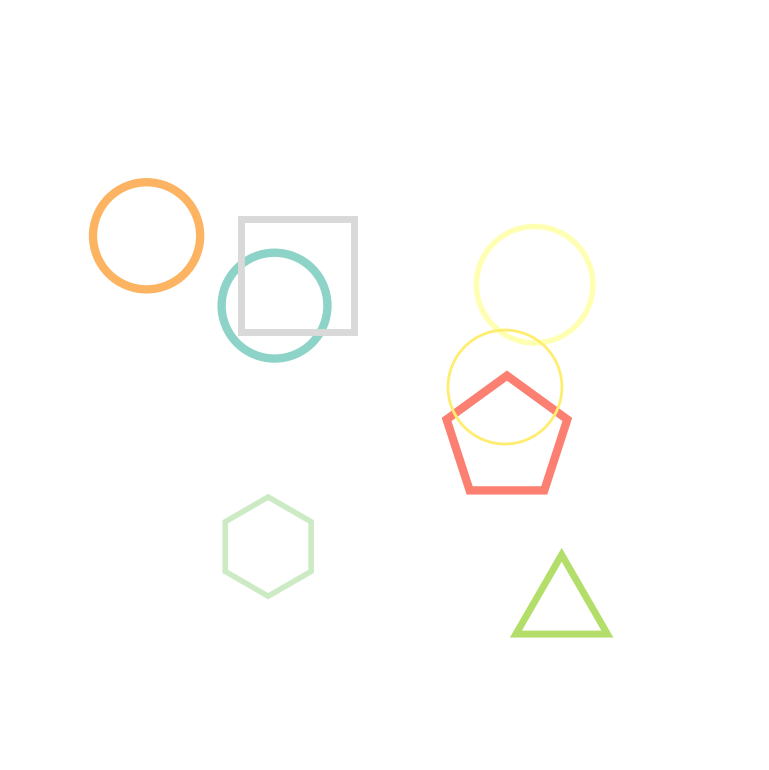[{"shape": "circle", "thickness": 3, "radius": 0.34, "center": [0.357, 0.603]}, {"shape": "circle", "thickness": 2, "radius": 0.38, "center": [0.694, 0.63]}, {"shape": "pentagon", "thickness": 3, "radius": 0.41, "center": [0.658, 0.43]}, {"shape": "circle", "thickness": 3, "radius": 0.35, "center": [0.19, 0.694]}, {"shape": "triangle", "thickness": 2.5, "radius": 0.34, "center": [0.729, 0.211]}, {"shape": "square", "thickness": 2.5, "radius": 0.37, "center": [0.387, 0.642]}, {"shape": "hexagon", "thickness": 2, "radius": 0.32, "center": [0.348, 0.29]}, {"shape": "circle", "thickness": 1, "radius": 0.37, "center": [0.656, 0.497]}]